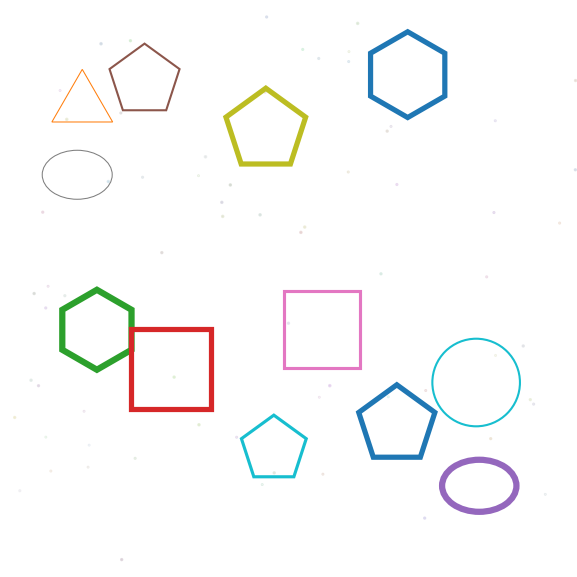[{"shape": "hexagon", "thickness": 2.5, "radius": 0.37, "center": [0.706, 0.87]}, {"shape": "pentagon", "thickness": 2.5, "radius": 0.35, "center": [0.687, 0.264]}, {"shape": "triangle", "thickness": 0.5, "radius": 0.3, "center": [0.142, 0.818]}, {"shape": "hexagon", "thickness": 3, "radius": 0.35, "center": [0.168, 0.428]}, {"shape": "square", "thickness": 2.5, "radius": 0.35, "center": [0.296, 0.36]}, {"shape": "oval", "thickness": 3, "radius": 0.32, "center": [0.83, 0.158]}, {"shape": "pentagon", "thickness": 1, "radius": 0.32, "center": [0.25, 0.86]}, {"shape": "square", "thickness": 1.5, "radius": 0.33, "center": [0.557, 0.429]}, {"shape": "oval", "thickness": 0.5, "radius": 0.3, "center": [0.134, 0.697]}, {"shape": "pentagon", "thickness": 2.5, "radius": 0.36, "center": [0.46, 0.774]}, {"shape": "circle", "thickness": 1, "radius": 0.38, "center": [0.825, 0.337]}, {"shape": "pentagon", "thickness": 1.5, "radius": 0.29, "center": [0.474, 0.221]}]